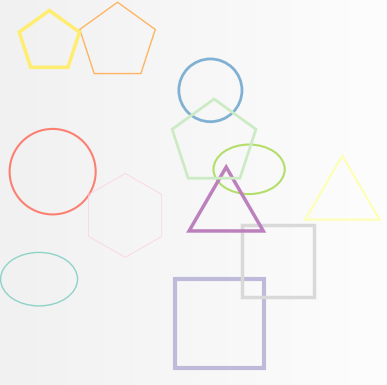[{"shape": "oval", "thickness": 1, "radius": 0.5, "center": [0.101, 0.275]}, {"shape": "triangle", "thickness": 1.5, "radius": 0.55, "center": [0.884, 0.485]}, {"shape": "square", "thickness": 3, "radius": 0.57, "center": [0.567, 0.16]}, {"shape": "circle", "thickness": 1.5, "radius": 0.56, "center": [0.136, 0.554]}, {"shape": "circle", "thickness": 2, "radius": 0.41, "center": [0.543, 0.765]}, {"shape": "pentagon", "thickness": 1, "radius": 0.51, "center": [0.303, 0.892]}, {"shape": "oval", "thickness": 1.5, "radius": 0.46, "center": [0.643, 0.56]}, {"shape": "hexagon", "thickness": 0.5, "radius": 0.54, "center": [0.323, 0.44]}, {"shape": "square", "thickness": 2.5, "radius": 0.47, "center": [0.718, 0.323]}, {"shape": "triangle", "thickness": 2.5, "radius": 0.55, "center": [0.584, 0.455]}, {"shape": "pentagon", "thickness": 2, "radius": 0.57, "center": [0.552, 0.629]}, {"shape": "pentagon", "thickness": 2.5, "radius": 0.41, "center": [0.127, 0.891]}]